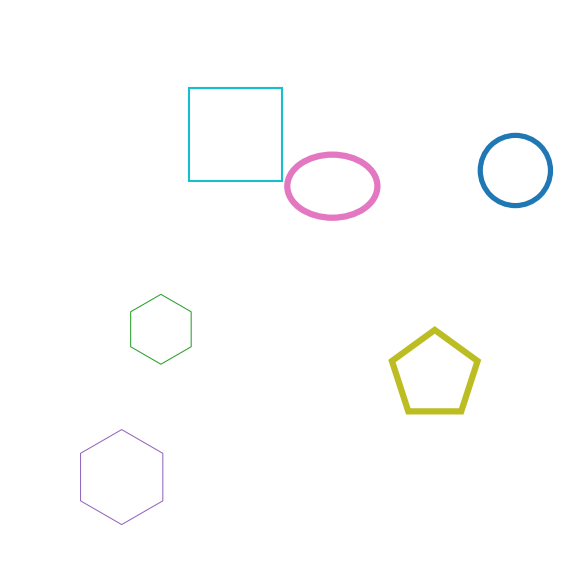[{"shape": "circle", "thickness": 2.5, "radius": 0.3, "center": [0.892, 0.704]}, {"shape": "hexagon", "thickness": 0.5, "radius": 0.3, "center": [0.279, 0.429]}, {"shape": "hexagon", "thickness": 0.5, "radius": 0.41, "center": [0.211, 0.173]}, {"shape": "oval", "thickness": 3, "radius": 0.39, "center": [0.575, 0.677]}, {"shape": "pentagon", "thickness": 3, "radius": 0.39, "center": [0.753, 0.35]}, {"shape": "square", "thickness": 1, "radius": 0.4, "center": [0.408, 0.767]}]